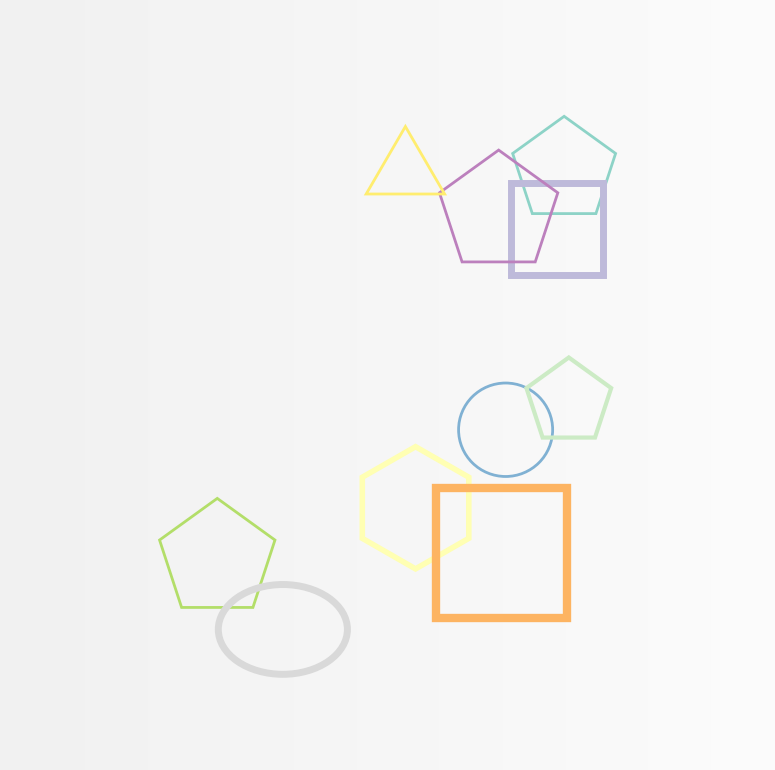[{"shape": "pentagon", "thickness": 1, "radius": 0.35, "center": [0.728, 0.779]}, {"shape": "hexagon", "thickness": 2, "radius": 0.4, "center": [0.536, 0.341]}, {"shape": "square", "thickness": 2.5, "radius": 0.3, "center": [0.719, 0.702]}, {"shape": "circle", "thickness": 1, "radius": 0.3, "center": [0.652, 0.442]}, {"shape": "square", "thickness": 3, "radius": 0.42, "center": [0.647, 0.282]}, {"shape": "pentagon", "thickness": 1, "radius": 0.39, "center": [0.28, 0.274]}, {"shape": "oval", "thickness": 2.5, "radius": 0.42, "center": [0.365, 0.183]}, {"shape": "pentagon", "thickness": 1, "radius": 0.4, "center": [0.643, 0.725]}, {"shape": "pentagon", "thickness": 1.5, "radius": 0.29, "center": [0.734, 0.478]}, {"shape": "triangle", "thickness": 1, "radius": 0.29, "center": [0.523, 0.777]}]